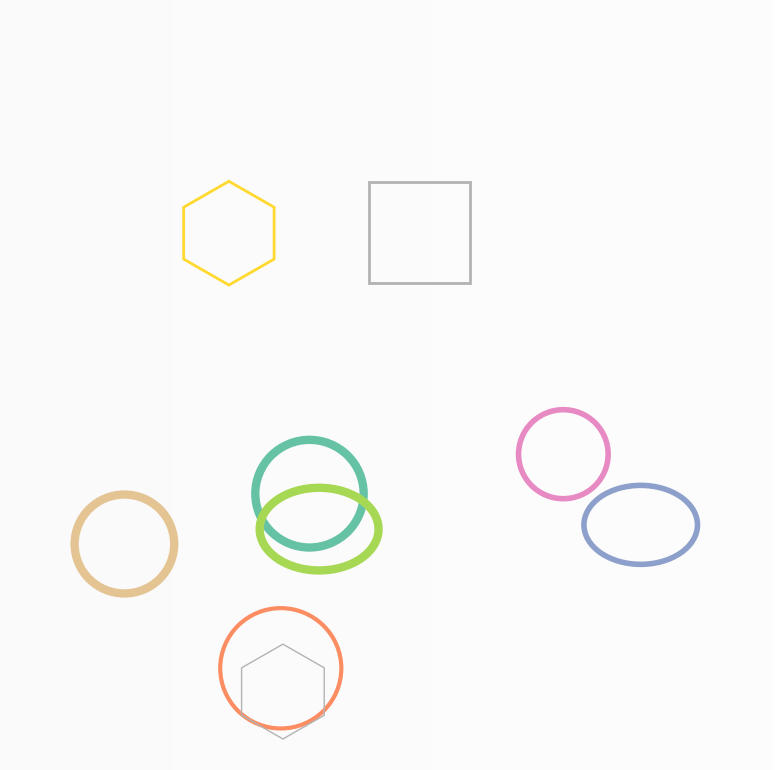[{"shape": "circle", "thickness": 3, "radius": 0.35, "center": [0.399, 0.359]}, {"shape": "circle", "thickness": 1.5, "radius": 0.39, "center": [0.362, 0.132]}, {"shape": "oval", "thickness": 2, "radius": 0.37, "center": [0.827, 0.318]}, {"shape": "circle", "thickness": 2, "radius": 0.29, "center": [0.727, 0.41]}, {"shape": "oval", "thickness": 3, "radius": 0.38, "center": [0.412, 0.313]}, {"shape": "hexagon", "thickness": 1, "radius": 0.34, "center": [0.295, 0.697]}, {"shape": "circle", "thickness": 3, "radius": 0.32, "center": [0.161, 0.294]}, {"shape": "square", "thickness": 1, "radius": 0.33, "center": [0.542, 0.698]}, {"shape": "hexagon", "thickness": 0.5, "radius": 0.31, "center": [0.365, 0.102]}]